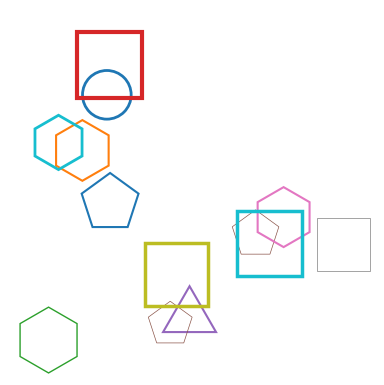[{"shape": "circle", "thickness": 2, "radius": 0.32, "center": [0.278, 0.754]}, {"shape": "pentagon", "thickness": 1.5, "radius": 0.39, "center": [0.286, 0.473]}, {"shape": "hexagon", "thickness": 1.5, "radius": 0.39, "center": [0.214, 0.609]}, {"shape": "hexagon", "thickness": 1, "radius": 0.43, "center": [0.126, 0.117]}, {"shape": "square", "thickness": 3, "radius": 0.42, "center": [0.284, 0.832]}, {"shape": "triangle", "thickness": 1.5, "radius": 0.4, "center": [0.492, 0.177]}, {"shape": "pentagon", "thickness": 0.5, "radius": 0.32, "center": [0.664, 0.391]}, {"shape": "pentagon", "thickness": 0.5, "radius": 0.3, "center": [0.442, 0.158]}, {"shape": "hexagon", "thickness": 1.5, "radius": 0.39, "center": [0.737, 0.436]}, {"shape": "square", "thickness": 0.5, "radius": 0.34, "center": [0.892, 0.366]}, {"shape": "square", "thickness": 2.5, "radius": 0.41, "center": [0.459, 0.287]}, {"shape": "hexagon", "thickness": 2, "radius": 0.35, "center": [0.152, 0.63]}, {"shape": "square", "thickness": 2.5, "radius": 0.42, "center": [0.7, 0.367]}]